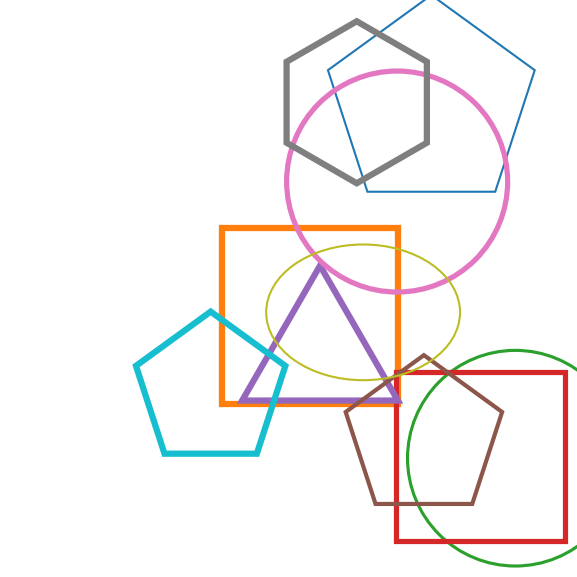[{"shape": "pentagon", "thickness": 1, "radius": 0.94, "center": [0.747, 0.819]}, {"shape": "square", "thickness": 3, "radius": 0.76, "center": [0.537, 0.452]}, {"shape": "circle", "thickness": 1.5, "radius": 0.93, "center": [0.892, 0.206]}, {"shape": "square", "thickness": 2.5, "radius": 0.73, "center": [0.832, 0.209]}, {"shape": "triangle", "thickness": 3, "radius": 0.78, "center": [0.554, 0.383]}, {"shape": "pentagon", "thickness": 2, "radius": 0.71, "center": [0.734, 0.242]}, {"shape": "circle", "thickness": 2.5, "radius": 0.96, "center": [0.688, 0.685]}, {"shape": "hexagon", "thickness": 3, "radius": 0.7, "center": [0.618, 0.822]}, {"shape": "oval", "thickness": 1, "radius": 0.84, "center": [0.629, 0.458]}, {"shape": "pentagon", "thickness": 3, "radius": 0.68, "center": [0.365, 0.324]}]